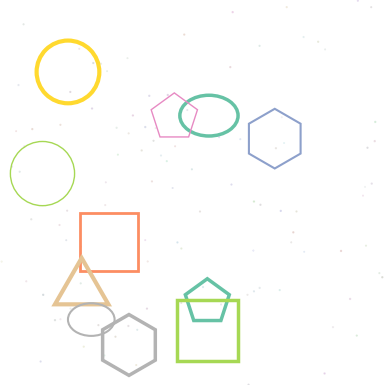[{"shape": "oval", "thickness": 2.5, "radius": 0.38, "center": [0.543, 0.7]}, {"shape": "pentagon", "thickness": 2.5, "radius": 0.3, "center": [0.538, 0.216]}, {"shape": "square", "thickness": 2, "radius": 0.37, "center": [0.283, 0.372]}, {"shape": "hexagon", "thickness": 1.5, "radius": 0.39, "center": [0.714, 0.64]}, {"shape": "pentagon", "thickness": 1, "radius": 0.32, "center": [0.453, 0.695]}, {"shape": "circle", "thickness": 1, "radius": 0.42, "center": [0.11, 0.549]}, {"shape": "square", "thickness": 2.5, "radius": 0.4, "center": [0.54, 0.142]}, {"shape": "circle", "thickness": 3, "radius": 0.41, "center": [0.177, 0.813]}, {"shape": "triangle", "thickness": 3, "radius": 0.4, "center": [0.212, 0.25]}, {"shape": "oval", "thickness": 1.5, "radius": 0.3, "center": [0.237, 0.17]}, {"shape": "hexagon", "thickness": 2.5, "radius": 0.4, "center": [0.335, 0.104]}]